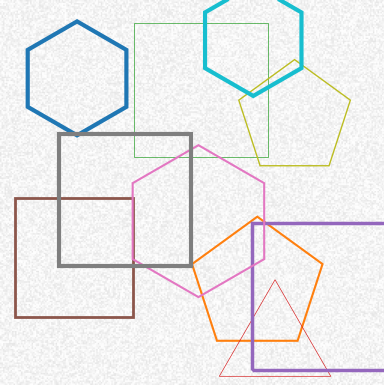[{"shape": "hexagon", "thickness": 3, "radius": 0.74, "center": [0.2, 0.796]}, {"shape": "pentagon", "thickness": 1.5, "radius": 0.89, "center": [0.668, 0.259]}, {"shape": "square", "thickness": 0.5, "radius": 0.87, "center": [0.522, 0.765]}, {"shape": "triangle", "thickness": 0.5, "radius": 0.84, "center": [0.714, 0.106]}, {"shape": "square", "thickness": 2.5, "radius": 0.96, "center": [0.845, 0.23]}, {"shape": "square", "thickness": 2, "radius": 0.77, "center": [0.192, 0.332]}, {"shape": "hexagon", "thickness": 1.5, "radius": 0.99, "center": [0.515, 0.426]}, {"shape": "square", "thickness": 3, "radius": 0.86, "center": [0.326, 0.481]}, {"shape": "pentagon", "thickness": 1, "radius": 0.76, "center": [0.765, 0.693]}, {"shape": "hexagon", "thickness": 3, "radius": 0.72, "center": [0.658, 0.895]}]